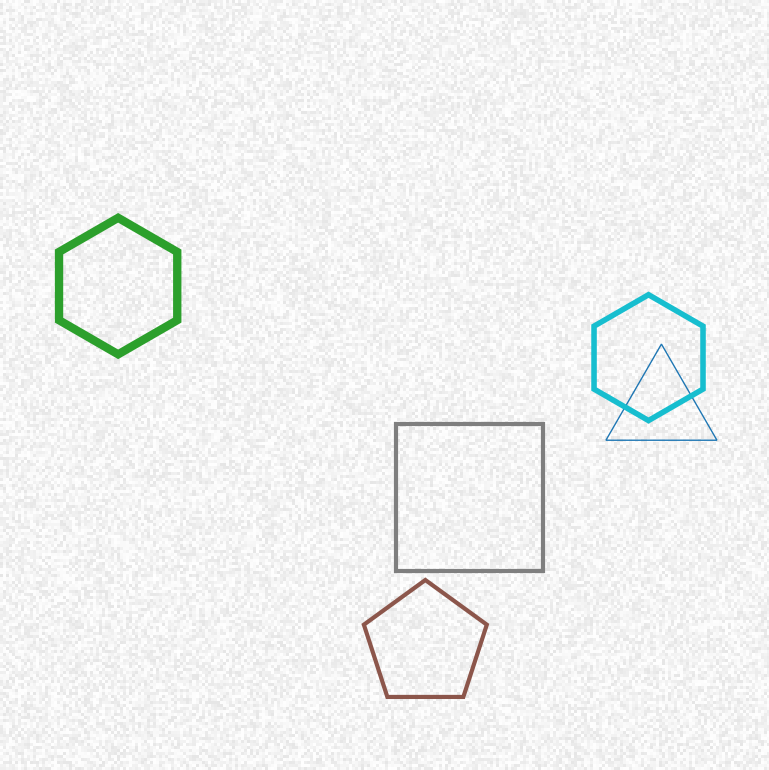[{"shape": "triangle", "thickness": 0.5, "radius": 0.42, "center": [0.859, 0.47]}, {"shape": "hexagon", "thickness": 3, "radius": 0.44, "center": [0.153, 0.628]}, {"shape": "pentagon", "thickness": 1.5, "radius": 0.42, "center": [0.552, 0.163]}, {"shape": "square", "thickness": 1.5, "radius": 0.48, "center": [0.61, 0.354]}, {"shape": "hexagon", "thickness": 2, "radius": 0.41, "center": [0.842, 0.536]}]